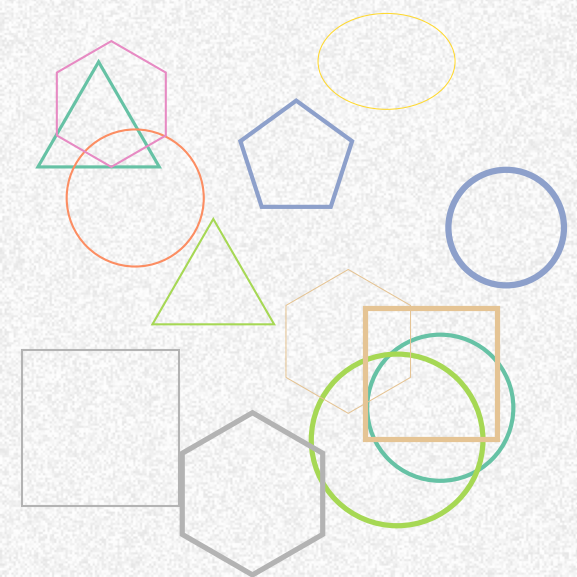[{"shape": "circle", "thickness": 2, "radius": 0.63, "center": [0.762, 0.293]}, {"shape": "triangle", "thickness": 1.5, "radius": 0.61, "center": [0.171, 0.771]}, {"shape": "circle", "thickness": 1, "radius": 0.59, "center": [0.234, 0.656]}, {"shape": "pentagon", "thickness": 2, "radius": 0.51, "center": [0.513, 0.723]}, {"shape": "circle", "thickness": 3, "radius": 0.5, "center": [0.877, 0.605]}, {"shape": "hexagon", "thickness": 1, "radius": 0.54, "center": [0.193, 0.819]}, {"shape": "circle", "thickness": 2.5, "radius": 0.74, "center": [0.688, 0.237]}, {"shape": "triangle", "thickness": 1, "radius": 0.61, "center": [0.369, 0.498]}, {"shape": "oval", "thickness": 0.5, "radius": 0.59, "center": [0.669, 0.893]}, {"shape": "hexagon", "thickness": 0.5, "radius": 0.62, "center": [0.603, 0.408]}, {"shape": "square", "thickness": 2.5, "radius": 0.57, "center": [0.746, 0.353]}, {"shape": "hexagon", "thickness": 2.5, "radius": 0.7, "center": [0.437, 0.144]}, {"shape": "square", "thickness": 1, "radius": 0.68, "center": [0.175, 0.258]}]